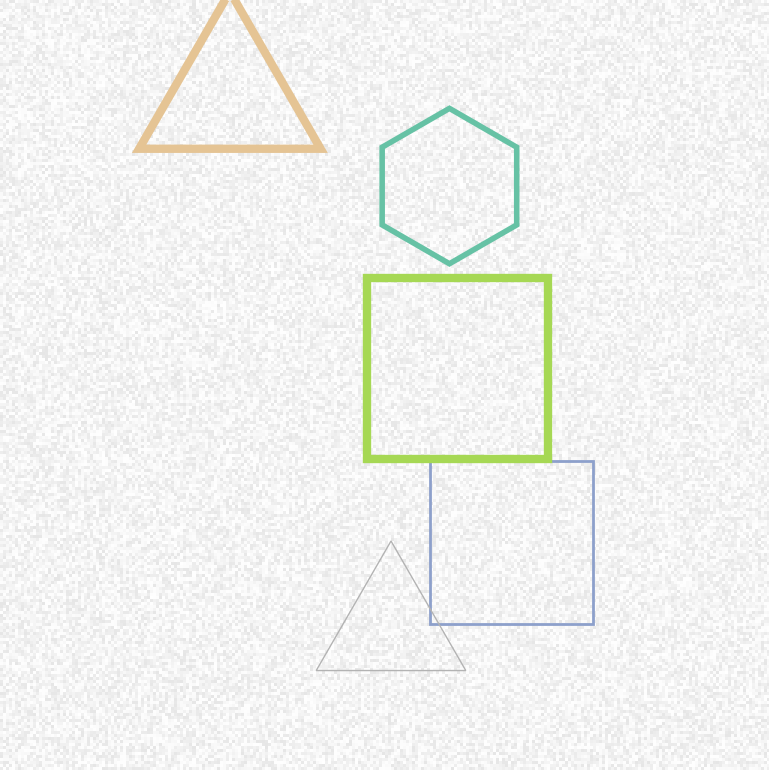[{"shape": "hexagon", "thickness": 2, "radius": 0.5, "center": [0.584, 0.758]}, {"shape": "square", "thickness": 1, "radius": 0.53, "center": [0.664, 0.296]}, {"shape": "square", "thickness": 3, "radius": 0.59, "center": [0.594, 0.522]}, {"shape": "triangle", "thickness": 3, "radius": 0.68, "center": [0.299, 0.875]}, {"shape": "triangle", "thickness": 0.5, "radius": 0.56, "center": [0.508, 0.185]}]